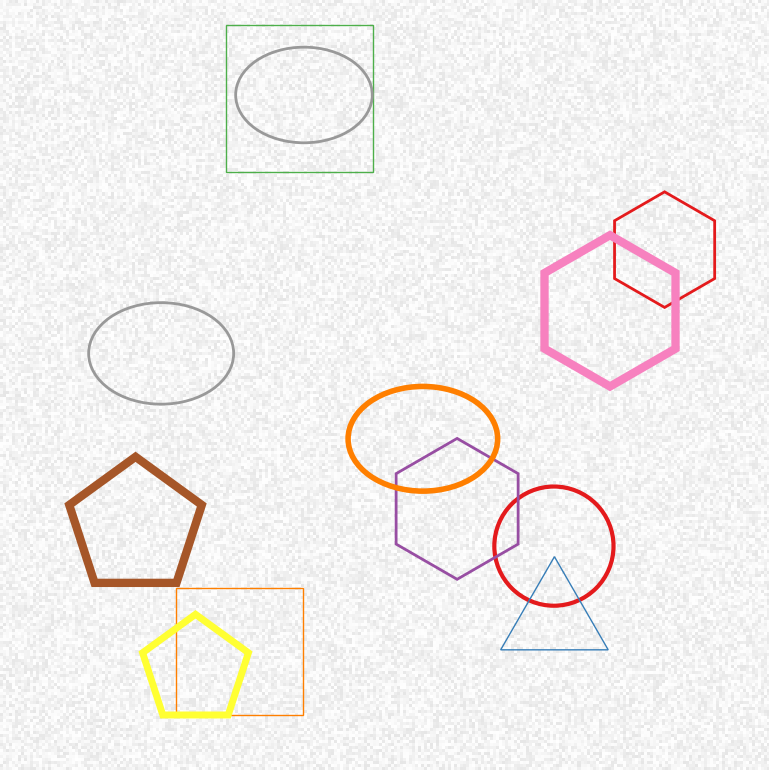[{"shape": "circle", "thickness": 1.5, "radius": 0.39, "center": [0.719, 0.291]}, {"shape": "hexagon", "thickness": 1, "radius": 0.38, "center": [0.863, 0.676]}, {"shape": "triangle", "thickness": 0.5, "radius": 0.4, "center": [0.72, 0.196]}, {"shape": "square", "thickness": 0.5, "radius": 0.48, "center": [0.389, 0.872]}, {"shape": "hexagon", "thickness": 1, "radius": 0.46, "center": [0.594, 0.339]}, {"shape": "square", "thickness": 0.5, "radius": 0.41, "center": [0.311, 0.154]}, {"shape": "oval", "thickness": 2, "radius": 0.49, "center": [0.549, 0.43]}, {"shape": "pentagon", "thickness": 2.5, "radius": 0.36, "center": [0.254, 0.13]}, {"shape": "pentagon", "thickness": 3, "radius": 0.45, "center": [0.176, 0.316]}, {"shape": "hexagon", "thickness": 3, "radius": 0.49, "center": [0.792, 0.596]}, {"shape": "oval", "thickness": 1, "radius": 0.47, "center": [0.209, 0.541]}, {"shape": "oval", "thickness": 1, "radius": 0.44, "center": [0.395, 0.877]}]